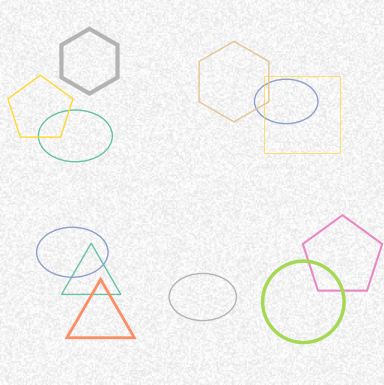[{"shape": "oval", "thickness": 1, "radius": 0.48, "center": [0.196, 0.647]}, {"shape": "triangle", "thickness": 1, "radius": 0.44, "center": [0.237, 0.28]}, {"shape": "triangle", "thickness": 2, "radius": 0.51, "center": [0.261, 0.173]}, {"shape": "oval", "thickness": 1, "radius": 0.41, "center": [0.743, 0.737]}, {"shape": "oval", "thickness": 1, "radius": 0.46, "center": [0.188, 0.345]}, {"shape": "pentagon", "thickness": 1.5, "radius": 0.54, "center": [0.89, 0.333]}, {"shape": "circle", "thickness": 2.5, "radius": 0.53, "center": [0.788, 0.216]}, {"shape": "square", "thickness": 0.5, "radius": 0.5, "center": [0.784, 0.702]}, {"shape": "pentagon", "thickness": 1, "radius": 0.44, "center": [0.105, 0.716]}, {"shape": "hexagon", "thickness": 1, "radius": 0.52, "center": [0.608, 0.788]}, {"shape": "hexagon", "thickness": 3, "radius": 0.42, "center": [0.232, 0.841]}, {"shape": "oval", "thickness": 1, "radius": 0.44, "center": [0.527, 0.228]}]